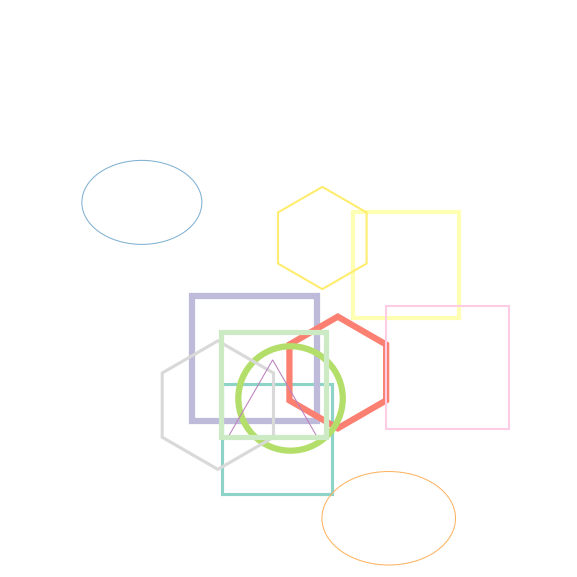[{"shape": "square", "thickness": 1.5, "radius": 0.47, "center": [0.48, 0.239]}, {"shape": "square", "thickness": 2, "radius": 0.46, "center": [0.702, 0.54]}, {"shape": "square", "thickness": 3, "radius": 0.54, "center": [0.441, 0.379]}, {"shape": "hexagon", "thickness": 3, "radius": 0.48, "center": [0.585, 0.354]}, {"shape": "oval", "thickness": 0.5, "radius": 0.52, "center": [0.246, 0.649]}, {"shape": "oval", "thickness": 0.5, "radius": 0.58, "center": [0.673, 0.102]}, {"shape": "circle", "thickness": 3, "radius": 0.45, "center": [0.503, 0.309]}, {"shape": "square", "thickness": 1, "radius": 0.53, "center": [0.775, 0.362]}, {"shape": "hexagon", "thickness": 1.5, "radius": 0.56, "center": [0.377, 0.298]}, {"shape": "triangle", "thickness": 0.5, "radius": 0.44, "center": [0.472, 0.288]}, {"shape": "square", "thickness": 2.5, "radius": 0.45, "center": [0.474, 0.333]}, {"shape": "hexagon", "thickness": 1, "radius": 0.44, "center": [0.558, 0.587]}]